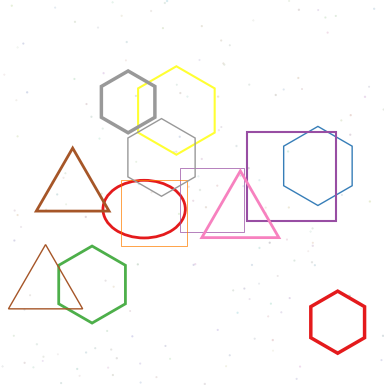[{"shape": "oval", "thickness": 2, "radius": 0.53, "center": [0.374, 0.457]}, {"shape": "hexagon", "thickness": 2.5, "radius": 0.4, "center": [0.877, 0.163]}, {"shape": "hexagon", "thickness": 1, "radius": 0.51, "center": [0.826, 0.569]}, {"shape": "hexagon", "thickness": 2, "radius": 0.5, "center": [0.239, 0.261]}, {"shape": "square", "thickness": 0.5, "radius": 0.42, "center": [0.551, 0.479]}, {"shape": "square", "thickness": 1.5, "radius": 0.58, "center": [0.758, 0.541]}, {"shape": "square", "thickness": 0.5, "radius": 0.43, "center": [0.399, 0.446]}, {"shape": "hexagon", "thickness": 1.5, "radius": 0.57, "center": [0.458, 0.713]}, {"shape": "triangle", "thickness": 2, "radius": 0.55, "center": [0.189, 0.506]}, {"shape": "triangle", "thickness": 1, "radius": 0.56, "center": [0.118, 0.253]}, {"shape": "triangle", "thickness": 2, "radius": 0.58, "center": [0.624, 0.441]}, {"shape": "hexagon", "thickness": 2.5, "radius": 0.4, "center": [0.333, 0.735]}, {"shape": "hexagon", "thickness": 1, "radius": 0.5, "center": [0.42, 0.591]}]